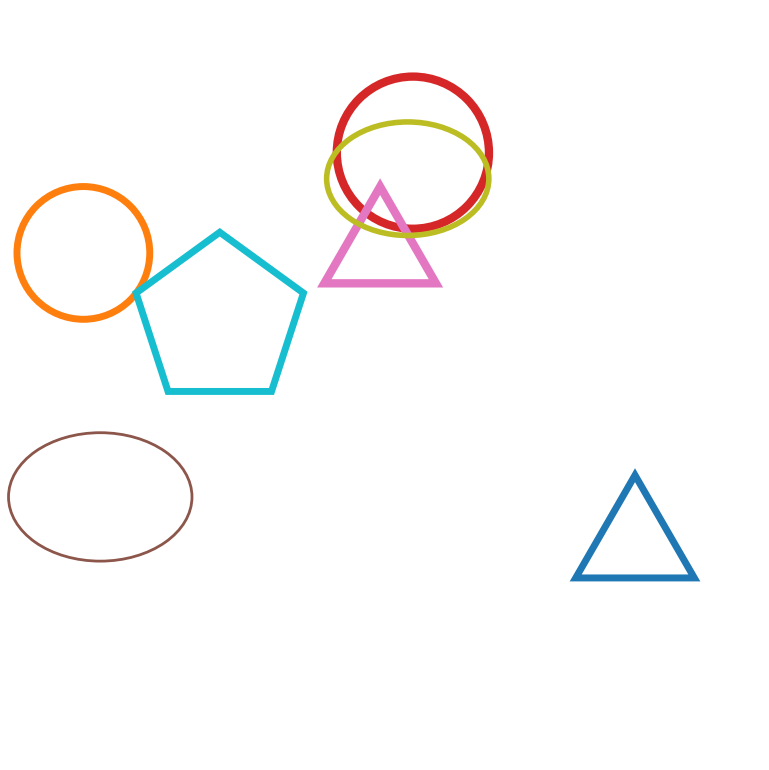[{"shape": "triangle", "thickness": 2.5, "radius": 0.44, "center": [0.825, 0.294]}, {"shape": "circle", "thickness": 2.5, "radius": 0.43, "center": [0.108, 0.672]}, {"shape": "circle", "thickness": 3, "radius": 0.49, "center": [0.536, 0.802]}, {"shape": "oval", "thickness": 1, "radius": 0.6, "center": [0.13, 0.355]}, {"shape": "triangle", "thickness": 3, "radius": 0.42, "center": [0.494, 0.674]}, {"shape": "oval", "thickness": 2, "radius": 0.53, "center": [0.53, 0.768]}, {"shape": "pentagon", "thickness": 2.5, "radius": 0.57, "center": [0.285, 0.584]}]